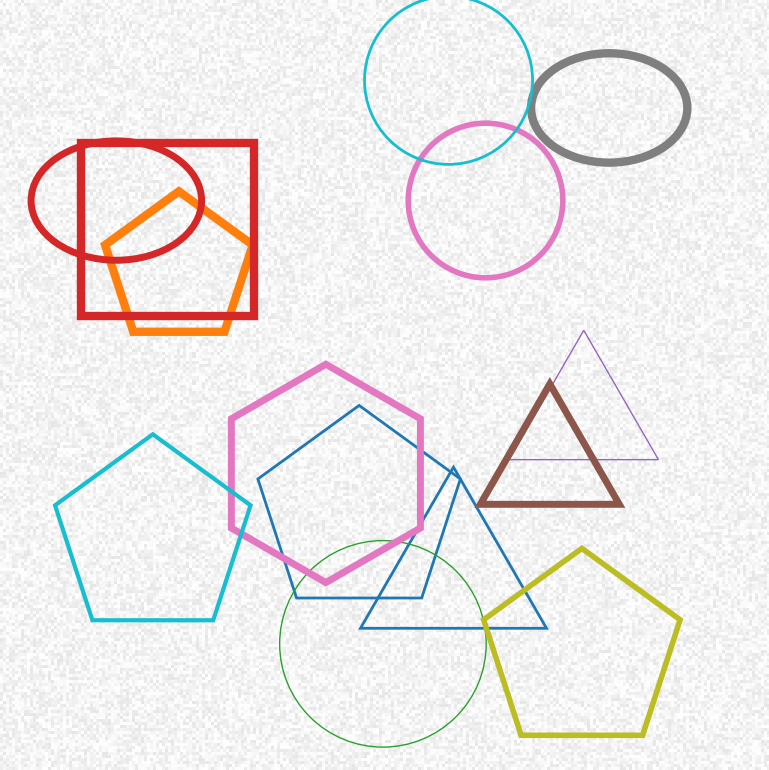[{"shape": "pentagon", "thickness": 1, "radius": 0.69, "center": [0.466, 0.335]}, {"shape": "triangle", "thickness": 1, "radius": 0.7, "center": [0.589, 0.254]}, {"shape": "pentagon", "thickness": 3, "radius": 0.5, "center": [0.232, 0.651]}, {"shape": "circle", "thickness": 0.5, "radius": 0.67, "center": [0.497, 0.164]}, {"shape": "square", "thickness": 3, "radius": 0.56, "center": [0.218, 0.702]}, {"shape": "oval", "thickness": 2.5, "radius": 0.55, "center": [0.151, 0.74]}, {"shape": "triangle", "thickness": 0.5, "radius": 0.56, "center": [0.758, 0.459]}, {"shape": "triangle", "thickness": 2.5, "radius": 0.52, "center": [0.714, 0.397]}, {"shape": "circle", "thickness": 2, "radius": 0.5, "center": [0.631, 0.74]}, {"shape": "hexagon", "thickness": 2.5, "radius": 0.71, "center": [0.423, 0.385]}, {"shape": "oval", "thickness": 3, "radius": 0.51, "center": [0.791, 0.86]}, {"shape": "pentagon", "thickness": 2, "radius": 0.67, "center": [0.756, 0.154]}, {"shape": "pentagon", "thickness": 1.5, "radius": 0.67, "center": [0.198, 0.302]}, {"shape": "circle", "thickness": 1, "radius": 0.55, "center": [0.583, 0.896]}]